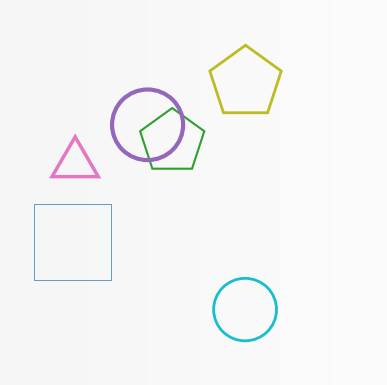[{"shape": "square", "thickness": 0.5, "radius": 0.5, "center": [0.188, 0.372]}, {"shape": "pentagon", "thickness": 1.5, "radius": 0.44, "center": [0.444, 0.632]}, {"shape": "circle", "thickness": 3, "radius": 0.46, "center": [0.381, 0.676]}, {"shape": "triangle", "thickness": 2.5, "radius": 0.34, "center": [0.194, 0.576]}, {"shape": "pentagon", "thickness": 2, "radius": 0.48, "center": [0.634, 0.786]}, {"shape": "circle", "thickness": 2, "radius": 0.41, "center": [0.632, 0.196]}]